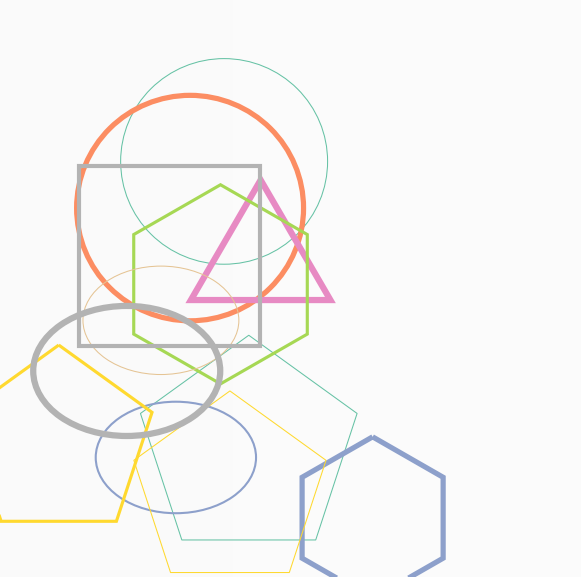[{"shape": "pentagon", "thickness": 0.5, "radius": 0.98, "center": [0.428, 0.223]}, {"shape": "circle", "thickness": 0.5, "radius": 0.89, "center": [0.386, 0.72]}, {"shape": "circle", "thickness": 2.5, "radius": 0.98, "center": [0.327, 0.639]}, {"shape": "hexagon", "thickness": 2.5, "radius": 0.7, "center": [0.641, 0.103]}, {"shape": "oval", "thickness": 1, "radius": 0.69, "center": [0.303, 0.207]}, {"shape": "triangle", "thickness": 3, "radius": 0.69, "center": [0.448, 0.549]}, {"shape": "hexagon", "thickness": 1.5, "radius": 0.86, "center": [0.379, 0.507]}, {"shape": "pentagon", "thickness": 0.5, "radius": 0.87, "center": [0.396, 0.148]}, {"shape": "pentagon", "thickness": 1.5, "radius": 0.84, "center": [0.101, 0.233]}, {"shape": "oval", "thickness": 0.5, "radius": 0.67, "center": [0.277, 0.444]}, {"shape": "oval", "thickness": 3, "radius": 0.8, "center": [0.218, 0.357]}, {"shape": "square", "thickness": 2, "radius": 0.78, "center": [0.291, 0.555]}]